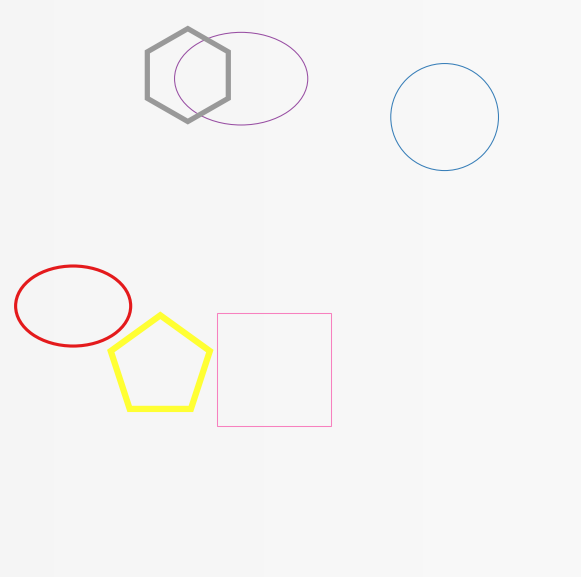[{"shape": "oval", "thickness": 1.5, "radius": 0.49, "center": [0.126, 0.469]}, {"shape": "circle", "thickness": 0.5, "radius": 0.46, "center": [0.765, 0.796]}, {"shape": "oval", "thickness": 0.5, "radius": 0.57, "center": [0.415, 0.863]}, {"shape": "pentagon", "thickness": 3, "radius": 0.45, "center": [0.276, 0.364]}, {"shape": "square", "thickness": 0.5, "radius": 0.49, "center": [0.472, 0.36]}, {"shape": "hexagon", "thickness": 2.5, "radius": 0.4, "center": [0.323, 0.869]}]